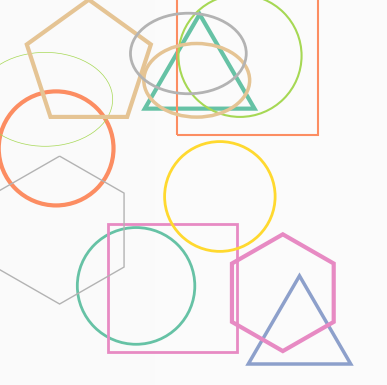[{"shape": "triangle", "thickness": 3, "radius": 0.82, "center": [0.515, 0.8]}, {"shape": "circle", "thickness": 2, "radius": 0.76, "center": [0.351, 0.257]}, {"shape": "circle", "thickness": 3, "radius": 0.74, "center": [0.145, 0.615]}, {"shape": "square", "thickness": 1.5, "radius": 0.9, "center": [0.639, 0.83]}, {"shape": "triangle", "thickness": 2.5, "radius": 0.76, "center": [0.773, 0.131]}, {"shape": "square", "thickness": 2, "radius": 0.83, "center": [0.445, 0.251]}, {"shape": "hexagon", "thickness": 3, "radius": 0.76, "center": [0.73, 0.24]}, {"shape": "oval", "thickness": 0.5, "radius": 0.87, "center": [0.117, 0.742]}, {"shape": "circle", "thickness": 1.5, "radius": 0.79, "center": [0.619, 0.855]}, {"shape": "circle", "thickness": 2, "radius": 0.71, "center": [0.567, 0.49]}, {"shape": "pentagon", "thickness": 3, "radius": 0.84, "center": [0.229, 0.833]}, {"shape": "oval", "thickness": 2.5, "radius": 0.68, "center": [0.508, 0.791]}, {"shape": "hexagon", "thickness": 1, "radius": 0.96, "center": [0.154, 0.402]}, {"shape": "oval", "thickness": 2, "radius": 0.75, "center": [0.486, 0.861]}]